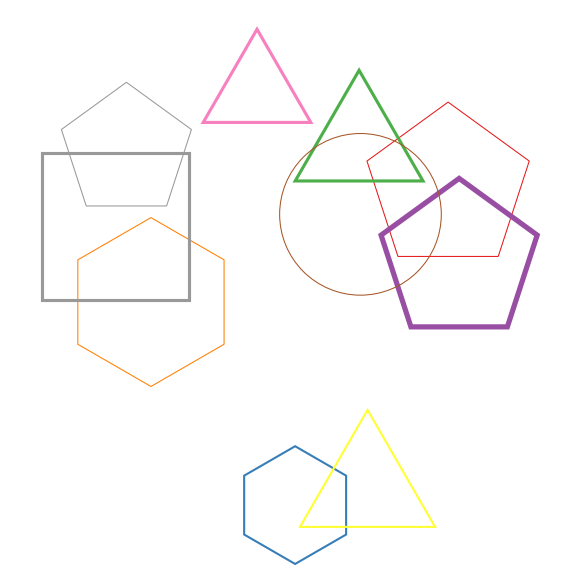[{"shape": "pentagon", "thickness": 0.5, "radius": 0.74, "center": [0.776, 0.675]}, {"shape": "hexagon", "thickness": 1, "radius": 0.51, "center": [0.511, 0.125]}, {"shape": "triangle", "thickness": 1.5, "radius": 0.64, "center": [0.622, 0.75]}, {"shape": "pentagon", "thickness": 2.5, "radius": 0.71, "center": [0.795, 0.548]}, {"shape": "hexagon", "thickness": 0.5, "radius": 0.73, "center": [0.261, 0.476]}, {"shape": "triangle", "thickness": 1, "radius": 0.68, "center": [0.636, 0.154]}, {"shape": "circle", "thickness": 0.5, "radius": 0.7, "center": [0.624, 0.628]}, {"shape": "triangle", "thickness": 1.5, "radius": 0.54, "center": [0.445, 0.841]}, {"shape": "pentagon", "thickness": 0.5, "radius": 0.59, "center": [0.219, 0.738]}, {"shape": "square", "thickness": 1.5, "radius": 0.64, "center": [0.2, 0.607]}]